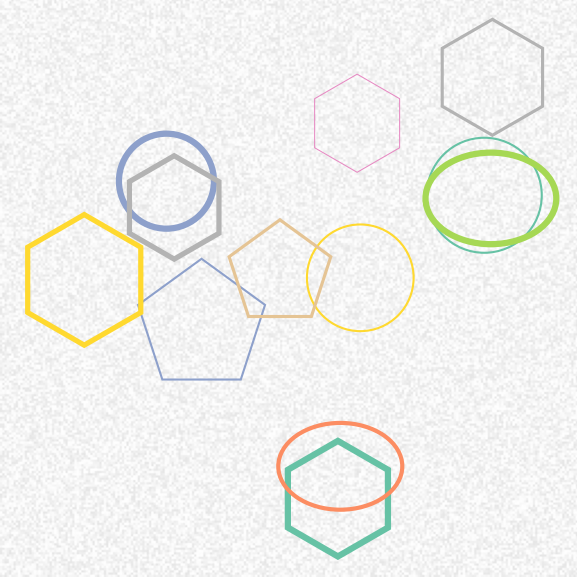[{"shape": "hexagon", "thickness": 3, "radius": 0.5, "center": [0.585, 0.136]}, {"shape": "circle", "thickness": 1, "radius": 0.5, "center": [0.839, 0.661]}, {"shape": "oval", "thickness": 2, "radius": 0.54, "center": [0.589, 0.192]}, {"shape": "circle", "thickness": 3, "radius": 0.41, "center": [0.288, 0.685]}, {"shape": "pentagon", "thickness": 1, "radius": 0.58, "center": [0.349, 0.435]}, {"shape": "hexagon", "thickness": 0.5, "radius": 0.42, "center": [0.618, 0.786]}, {"shape": "oval", "thickness": 3, "radius": 0.57, "center": [0.85, 0.656]}, {"shape": "circle", "thickness": 1, "radius": 0.46, "center": [0.624, 0.518]}, {"shape": "hexagon", "thickness": 2.5, "radius": 0.57, "center": [0.146, 0.514]}, {"shape": "pentagon", "thickness": 1.5, "radius": 0.46, "center": [0.485, 0.526]}, {"shape": "hexagon", "thickness": 1.5, "radius": 0.5, "center": [0.853, 0.865]}, {"shape": "hexagon", "thickness": 2.5, "radius": 0.45, "center": [0.302, 0.64]}]